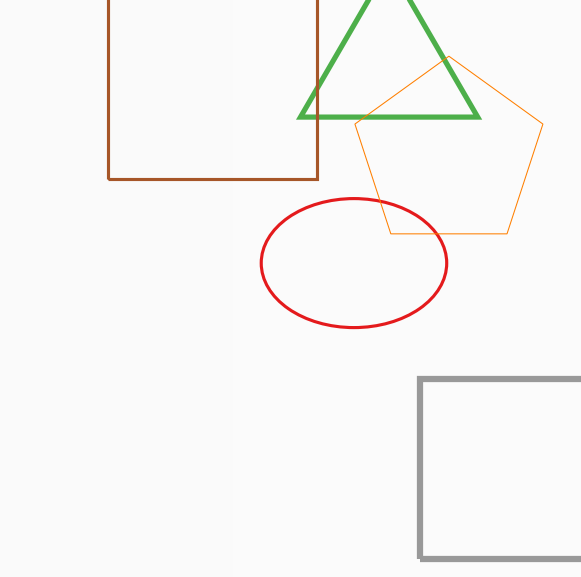[{"shape": "oval", "thickness": 1.5, "radius": 0.8, "center": [0.609, 0.544]}, {"shape": "triangle", "thickness": 2.5, "radius": 0.88, "center": [0.669, 0.884]}, {"shape": "pentagon", "thickness": 0.5, "radius": 0.85, "center": [0.772, 0.732]}, {"shape": "square", "thickness": 1.5, "radius": 0.9, "center": [0.366, 0.868]}, {"shape": "square", "thickness": 3, "radius": 0.78, "center": [0.879, 0.188]}]